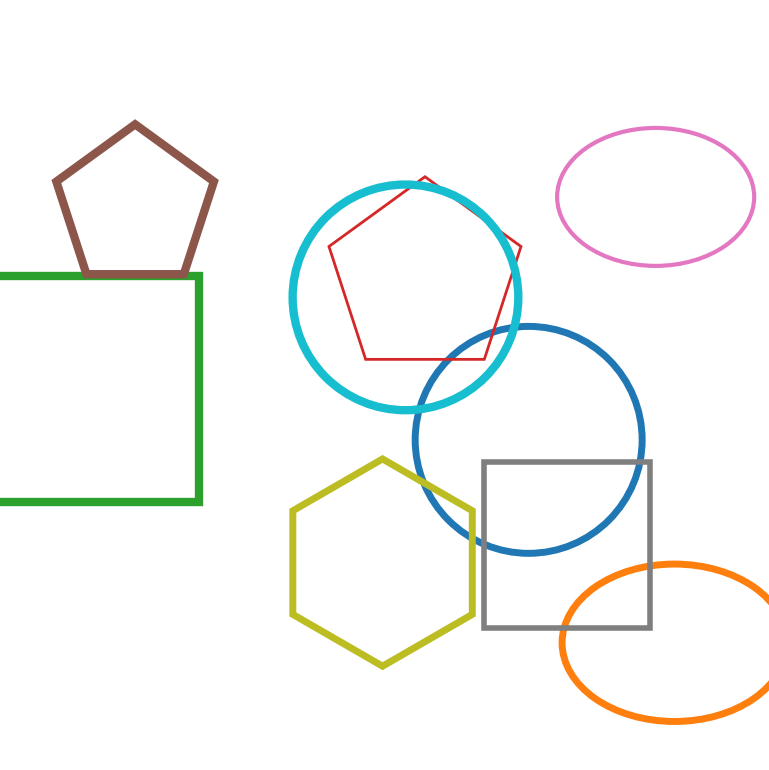[{"shape": "circle", "thickness": 2.5, "radius": 0.74, "center": [0.687, 0.429]}, {"shape": "oval", "thickness": 2.5, "radius": 0.73, "center": [0.876, 0.165]}, {"shape": "square", "thickness": 3, "radius": 0.73, "center": [0.112, 0.495]}, {"shape": "pentagon", "thickness": 1, "radius": 0.66, "center": [0.552, 0.639]}, {"shape": "pentagon", "thickness": 3, "radius": 0.54, "center": [0.175, 0.731]}, {"shape": "oval", "thickness": 1.5, "radius": 0.64, "center": [0.851, 0.744]}, {"shape": "square", "thickness": 2, "radius": 0.54, "center": [0.736, 0.292]}, {"shape": "hexagon", "thickness": 2.5, "radius": 0.67, "center": [0.497, 0.269]}, {"shape": "circle", "thickness": 3, "radius": 0.73, "center": [0.527, 0.614]}]